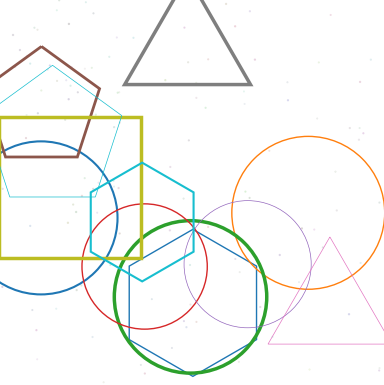[{"shape": "hexagon", "thickness": 1, "radius": 0.95, "center": [0.501, 0.213]}, {"shape": "circle", "thickness": 1.5, "radius": 0.99, "center": [0.106, 0.434]}, {"shape": "circle", "thickness": 1, "radius": 0.99, "center": [0.801, 0.447]}, {"shape": "circle", "thickness": 2.5, "radius": 0.99, "center": [0.495, 0.229]}, {"shape": "circle", "thickness": 1, "radius": 0.81, "center": [0.376, 0.308]}, {"shape": "circle", "thickness": 0.5, "radius": 0.83, "center": [0.643, 0.314]}, {"shape": "pentagon", "thickness": 2, "radius": 0.79, "center": [0.108, 0.721]}, {"shape": "triangle", "thickness": 0.5, "radius": 0.93, "center": [0.857, 0.199]}, {"shape": "triangle", "thickness": 2.5, "radius": 0.94, "center": [0.487, 0.875]}, {"shape": "square", "thickness": 2.5, "radius": 0.92, "center": [0.183, 0.513]}, {"shape": "hexagon", "thickness": 1.5, "radius": 0.77, "center": [0.369, 0.423]}, {"shape": "pentagon", "thickness": 0.5, "radius": 0.95, "center": [0.136, 0.641]}]